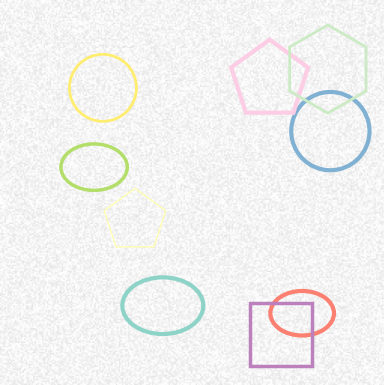[{"shape": "oval", "thickness": 3, "radius": 0.53, "center": [0.423, 0.206]}, {"shape": "pentagon", "thickness": 1, "radius": 0.42, "center": [0.351, 0.427]}, {"shape": "oval", "thickness": 3, "radius": 0.41, "center": [0.785, 0.186]}, {"shape": "circle", "thickness": 3, "radius": 0.51, "center": [0.858, 0.659]}, {"shape": "oval", "thickness": 2.5, "radius": 0.43, "center": [0.244, 0.566]}, {"shape": "pentagon", "thickness": 3, "radius": 0.52, "center": [0.7, 0.792]}, {"shape": "square", "thickness": 2.5, "radius": 0.4, "center": [0.73, 0.131]}, {"shape": "hexagon", "thickness": 2, "radius": 0.57, "center": [0.852, 0.821]}, {"shape": "circle", "thickness": 2, "radius": 0.44, "center": [0.267, 0.772]}]